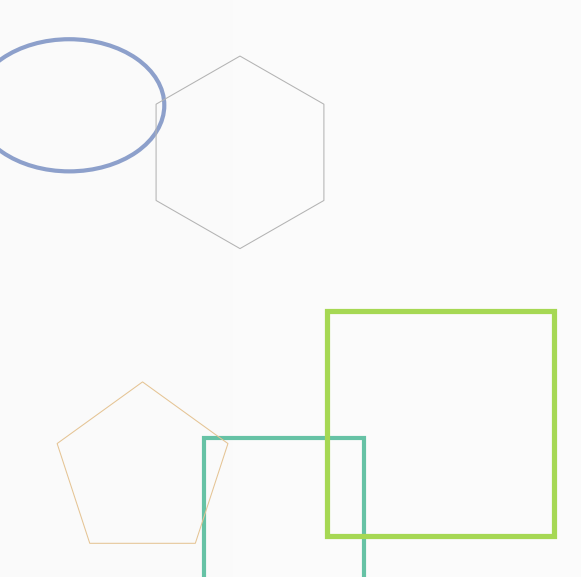[{"shape": "square", "thickness": 2, "radius": 0.69, "center": [0.488, 0.102]}, {"shape": "oval", "thickness": 2, "radius": 0.82, "center": [0.119, 0.817]}, {"shape": "square", "thickness": 2.5, "radius": 0.98, "center": [0.758, 0.265]}, {"shape": "pentagon", "thickness": 0.5, "radius": 0.77, "center": [0.245, 0.183]}, {"shape": "hexagon", "thickness": 0.5, "radius": 0.83, "center": [0.413, 0.735]}]